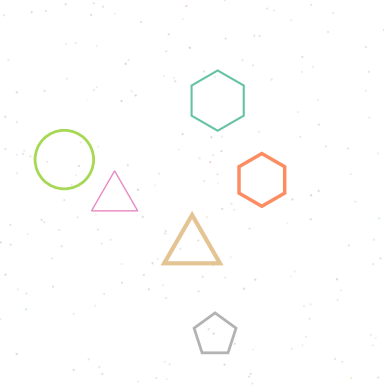[{"shape": "hexagon", "thickness": 1.5, "radius": 0.39, "center": [0.565, 0.739]}, {"shape": "hexagon", "thickness": 2.5, "radius": 0.34, "center": [0.68, 0.533]}, {"shape": "triangle", "thickness": 1, "radius": 0.35, "center": [0.298, 0.487]}, {"shape": "circle", "thickness": 2, "radius": 0.38, "center": [0.167, 0.586]}, {"shape": "triangle", "thickness": 3, "radius": 0.42, "center": [0.499, 0.358]}, {"shape": "pentagon", "thickness": 2, "radius": 0.29, "center": [0.559, 0.13]}]